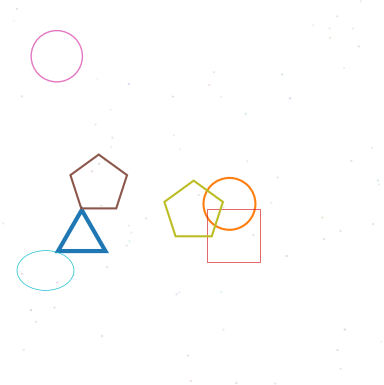[{"shape": "triangle", "thickness": 3, "radius": 0.36, "center": [0.212, 0.383]}, {"shape": "circle", "thickness": 1.5, "radius": 0.34, "center": [0.596, 0.47]}, {"shape": "square", "thickness": 0.5, "radius": 0.34, "center": [0.606, 0.388]}, {"shape": "pentagon", "thickness": 1.5, "radius": 0.39, "center": [0.256, 0.521]}, {"shape": "circle", "thickness": 1, "radius": 0.33, "center": [0.148, 0.854]}, {"shape": "pentagon", "thickness": 1.5, "radius": 0.4, "center": [0.503, 0.451]}, {"shape": "oval", "thickness": 0.5, "radius": 0.37, "center": [0.118, 0.297]}]